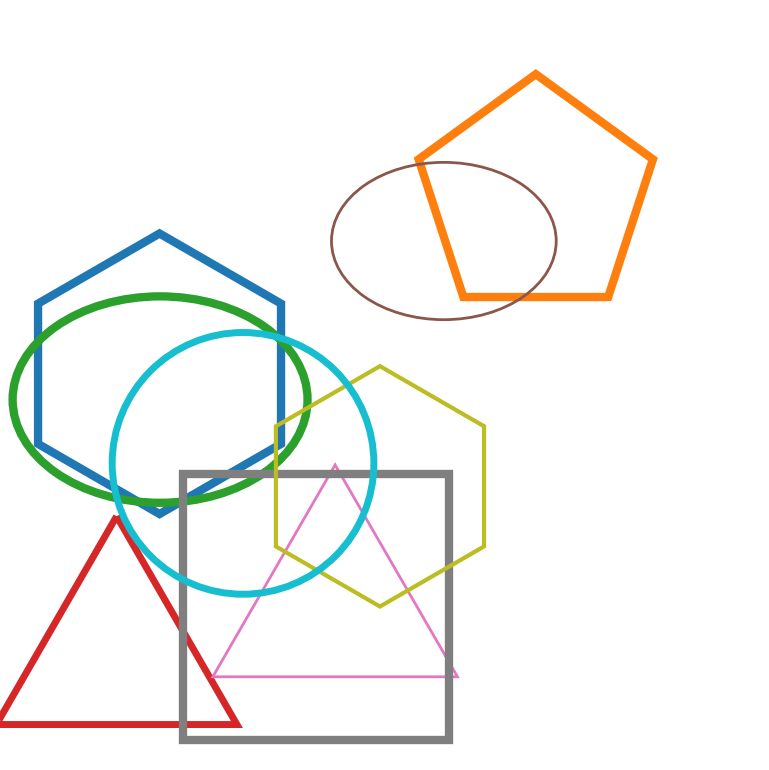[{"shape": "hexagon", "thickness": 3, "radius": 0.91, "center": [0.207, 0.515]}, {"shape": "pentagon", "thickness": 3, "radius": 0.8, "center": [0.696, 0.744]}, {"shape": "oval", "thickness": 3, "radius": 0.96, "center": [0.208, 0.481]}, {"shape": "triangle", "thickness": 2.5, "radius": 0.9, "center": [0.151, 0.149]}, {"shape": "oval", "thickness": 1, "radius": 0.73, "center": [0.576, 0.687]}, {"shape": "triangle", "thickness": 1, "radius": 0.92, "center": [0.435, 0.213]}, {"shape": "square", "thickness": 3, "radius": 0.86, "center": [0.411, 0.212]}, {"shape": "hexagon", "thickness": 1.5, "radius": 0.78, "center": [0.493, 0.368]}, {"shape": "circle", "thickness": 2.5, "radius": 0.85, "center": [0.316, 0.398]}]